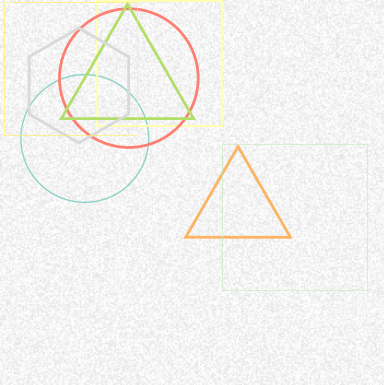[{"shape": "circle", "thickness": 1, "radius": 0.83, "center": [0.22, 0.64]}, {"shape": "square", "thickness": 1.5, "radius": 0.81, "center": [0.414, 0.834]}, {"shape": "circle", "thickness": 2, "radius": 0.9, "center": [0.335, 0.797]}, {"shape": "triangle", "thickness": 2, "radius": 0.79, "center": [0.618, 0.462]}, {"shape": "triangle", "thickness": 2, "radius": 0.99, "center": [0.331, 0.791]}, {"shape": "hexagon", "thickness": 2, "radius": 0.75, "center": [0.205, 0.778]}, {"shape": "square", "thickness": 0.5, "radius": 0.94, "center": [0.765, 0.436]}, {"shape": "square", "thickness": 0.5, "radius": 0.86, "center": [0.184, 0.822]}]